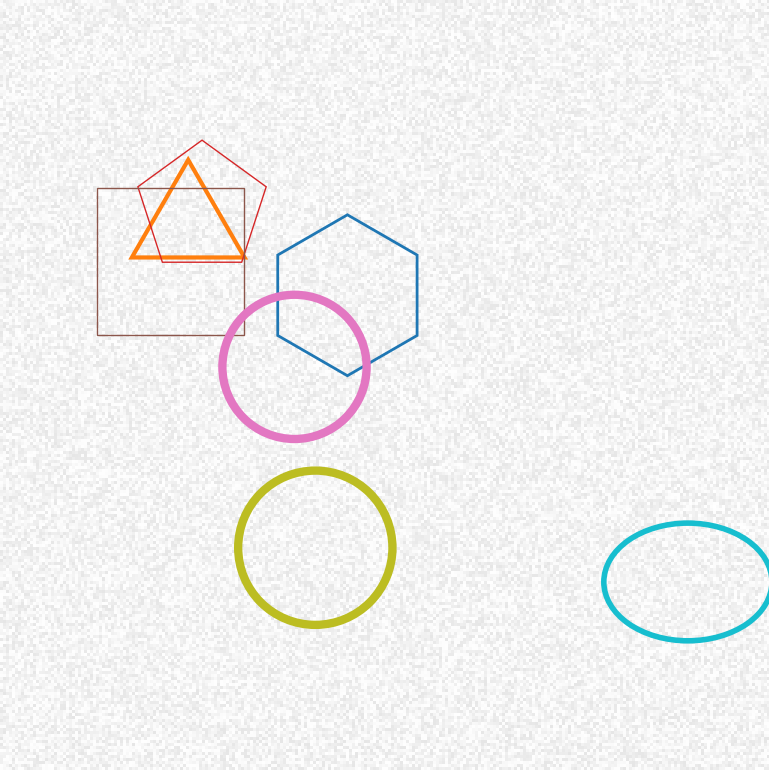[{"shape": "hexagon", "thickness": 1, "radius": 0.52, "center": [0.451, 0.617]}, {"shape": "triangle", "thickness": 1.5, "radius": 0.42, "center": [0.244, 0.708]}, {"shape": "pentagon", "thickness": 0.5, "radius": 0.44, "center": [0.262, 0.73]}, {"shape": "square", "thickness": 0.5, "radius": 0.48, "center": [0.221, 0.661]}, {"shape": "circle", "thickness": 3, "radius": 0.47, "center": [0.382, 0.524]}, {"shape": "circle", "thickness": 3, "radius": 0.5, "center": [0.409, 0.289]}, {"shape": "oval", "thickness": 2, "radius": 0.55, "center": [0.893, 0.244]}]